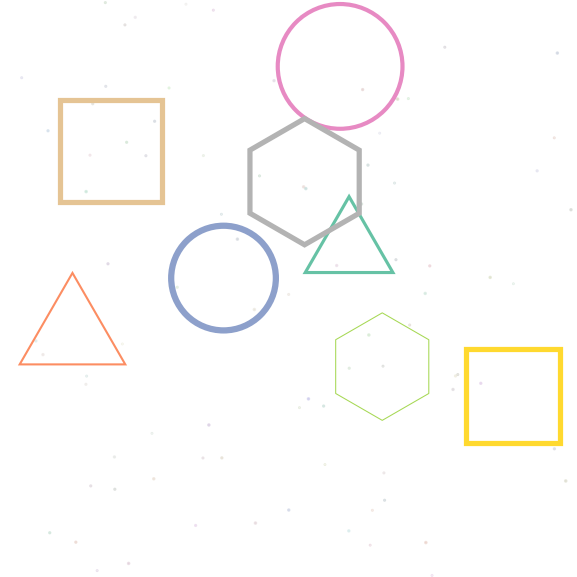[{"shape": "triangle", "thickness": 1.5, "radius": 0.44, "center": [0.604, 0.571]}, {"shape": "triangle", "thickness": 1, "radius": 0.53, "center": [0.125, 0.421]}, {"shape": "circle", "thickness": 3, "radius": 0.45, "center": [0.387, 0.518]}, {"shape": "circle", "thickness": 2, "radius": 0.54, "center": [0.589, 0.884]}, {"shape": "hexagon", "thickness": 0.5, "radius": 0.47, "center": [0.662, 0.364]}, {"shape": "square", "thickness": 2.5, "radius": 0.41, "center": [0.889, 0.314]}, {"shape": "square", "thickness": 2.5, "radius": 0.44, "center": [0.193, 0.738]}, {"shape": "hexagon", "thickness": 2.5, "radius": 0.55, "center": [0.527, 0.685]}]